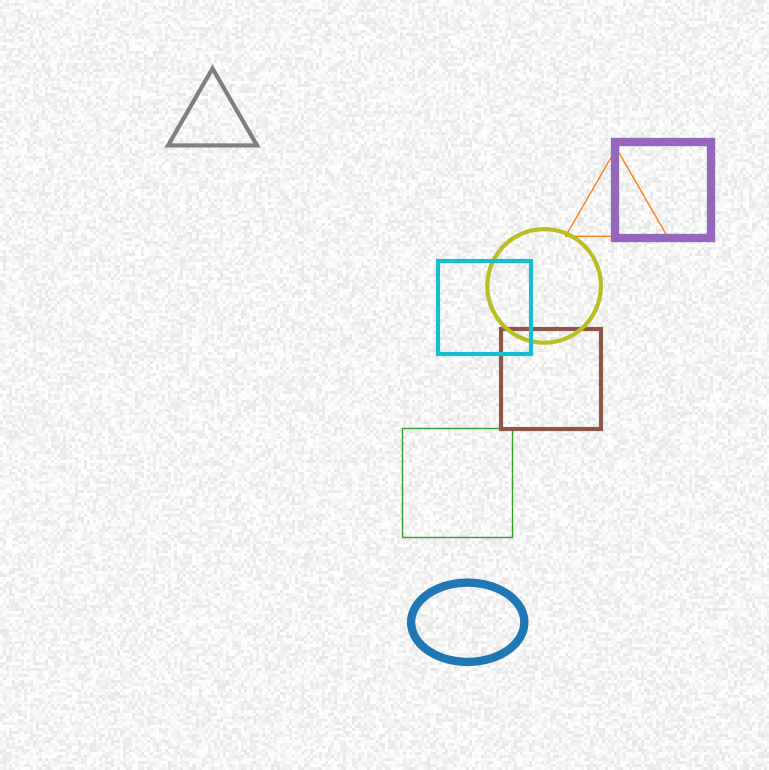[{"shape": "oval", "thickness": 3, "radius": 0.37, "center": [0.607, 0.192]}, {"shape": "triangle", "thickness": 0.5, "radius": 0.38, "center": [0.801, 0.731]}, {"shape": "square", "thickness": 0.5, "radius": 0.36, "center": [0.594, 0.374]}, {"shape": "square", "thickness": 3, "radius": 0.31, "center": [0.861, 0.753]}, {"shape": "square", "thickness": 1.5, "radius": 0.33, "center": [0.716, 0.508]}, {"shape": "triangle", "thickness": 1.5, "radius": 0.33, "center": [0.276, 0.844]}, {"shape": "circle", "thickness": 1.5, "radius": 0.37, "center": [0.707, 0.629]}, {"shape": "square", "thickness": 1.5, "radius": 0.3, "center": [0.629, 0.6]}]